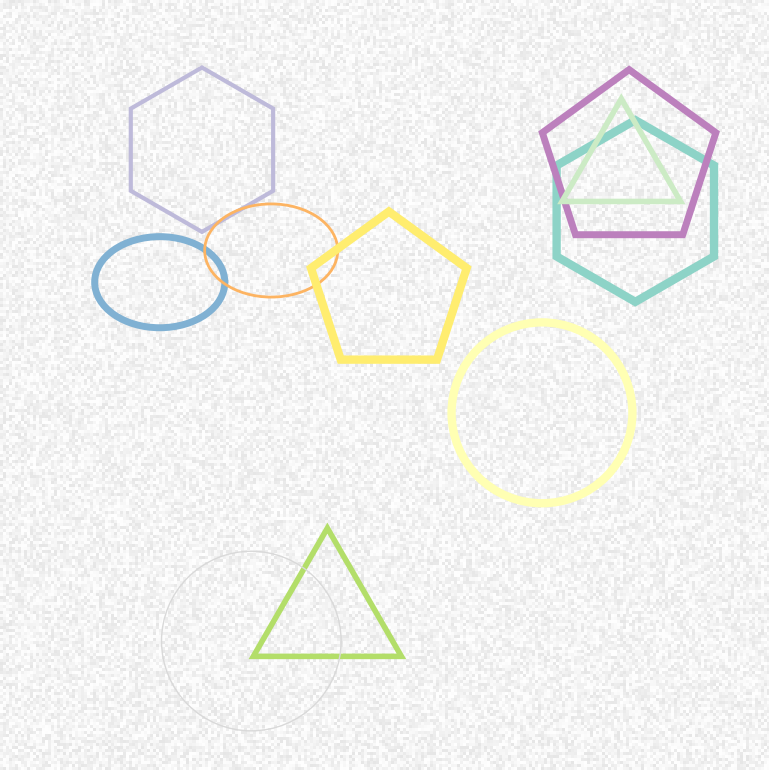[{"shape": "hexagon", "thickness": 3, "radius": 0.59, "center": [0.825, 0.726]}, {"shape": "circle", "thickness": 3, "radius": 0.59, "center": [0.704, 0.464]}, {"shape": "hexagon", "thickness": 1.5, "radius": 0.53, "center": [0.262, 0.806]}, {"shape": "oval", "thickness": 2.5, "radius": 0.42, "center": [0.207, 0.634]}, {"shape": "oval", "thickness": 1, "radius": 0.43, "center": [0.352, 0.675]}, {"shape": "triangle", "thickness": 2, "radius": 0.56, "center": [0.425, 0.203]}, {"shape": "circle", "thickness": 0.5, "radius": 0.58, "center": [0.326, 0.167]}, {"shape": "pentagon", "thickness": 2.5, "radius": 0.59, "center": [0.817, 0.791]}, {"shape": "triangle", "thickness": 2, "radius": 0.44, "center": [0.807, 0.783]}, {"shape": "pentagon", "thickness": 3, "radius": 0.53, "center": [0.505, 0.619]}]